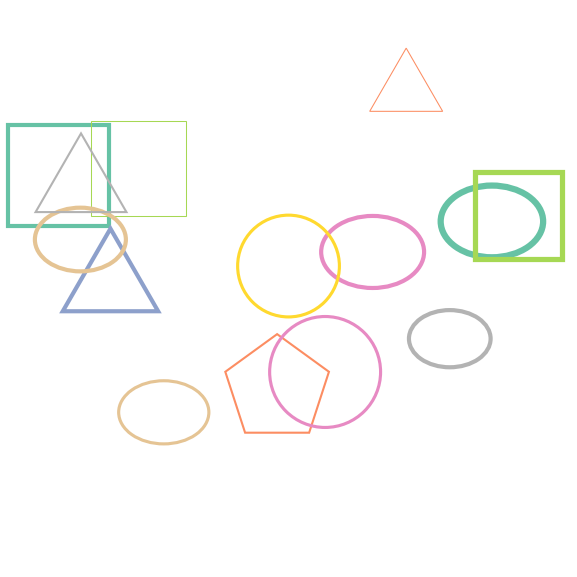[{"shape": "oval", "thickness": 3, "radius": 0.44, "center": [0.852, 0.616]}, {"shape": "square", "thickness": 2, "radius": 0.44, "center": [0.102, 0.696]}, {"shape": "triangle", "thickness": 0.5, "radius": 0.36, "center": [0.703, 0.843]}, {"shape": "pentagon", "thickness": 1, "radius": 0.47, "center": [0.48, 0.326]}, {"shape": "triangle", "thickness": 2, "radius": 0.48, "center": [0.191, 0.508]}, {"shape": "circle", "thickness": 1.5, "radius": 0.48, "center": [0.563, 0.355]}, {"shape": "oval", "thickness": 2, "radius": 0.45, "center": [0.645, 0.563]}, {"shape": "square", "thickness": 0.5, "radius": 0.41, "center": [0.24, 0.708]}, {"shape": "square", "thickness": 2.5, "radius": 0.38, "center": [0.898, 0.625]}, {"shape": "circle", "thickness": 1.5, "radius": 0.44, "center": [0.5, 0.538]}, {"shape": "oval", "thickness": 2, "radius": 0.39, "center": [0.139, 0.584]}, {"shape": "oval", "thickness": 1.5, "radius": 0.39, "center": [0.284, 0.285]}, {"shape": "triangle", "thickness": 1, "radius": 0.45, "center": [0.14, 0.677]}, {"shape": "oval", "thickness": 2, "radius": 0.35, "center": [0.779, 0.413]}]